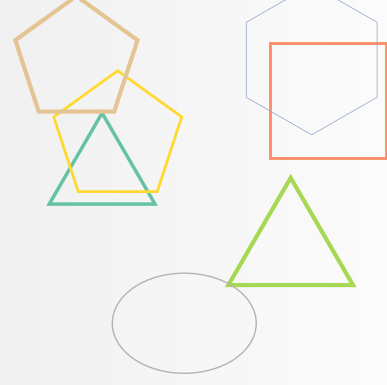[{"shape": "triangle", "thickness": 2.5, "radius": 0.79, "center": [0.264, 0.549]}, {"shape": "square", "thickness": 2, "radius": 0.75, "center": [0.846, 0.739]}, {"shape": "hexagon", "thickness": 0.5, "radius": 0.97, "center": [0.804, 0.845]}, {"shape": "triangle", "thickness": 3, "radius": 0.93, "center": [0.75, 0.352]}, {"shape": "pentagon", "thickness": 2, "radius": 0.87, "center": [0.304, 0.643]}, {"shape": "pentagon", "thickness": 3, "radius": 0.83, "center": [0.197, 0.844]}, {"shape": "oval", "thickness": 1, "radius": 0.93, "center": [0.476, 0.16]}]